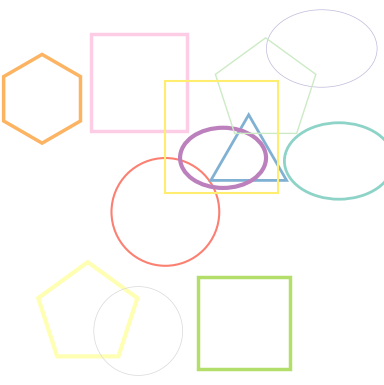[{"shape": "oval", "thickness": 2, "radius": 0.71, "center": [0.881, 0.582]}, {"shape": "pentagon", "thickness": 3, "radius": 0.68, "center": [0.228, 0.184]}, {"shape": "oval", "thickness": 0.5, "radius": 0.72, "center": [0.836, 0.874]}, {"shape": "circle", "thickness": 1.5, "radius": 0.7, "center": [0.43, 0.45]}, {"shape": "triangle", "thickness": 2, "radius": 0.57, "center": [0.646, 0.588]}, {"shape": "hexagon", "thickness": 2.5, "radius": 0.58, "center": [0.109, 0.743]}, {"shape": "square", "thickness": 2.5, "radius": 0.59, "center": [0.634, 0.161]}, {"shape": "square", "thickness": 2.5, "radius": 0.63, "center": [0.361, 0.786]}, {"shape": "circle", "thickness": 0.5, "radius": 0.58, "center": [0.359, 0.14]}, {"shape": "oval", "thickness": 3, "radius": 0.56, "center": [0.579, 0.59]}, {"shape": "pentagon", "thickness": 1, "radius": 0.69, "center": [0.69, 0.764]}, {"shape": "square", "thickness": 1.5, "radius": 0.73, "center": [0.575, 0.645]}]